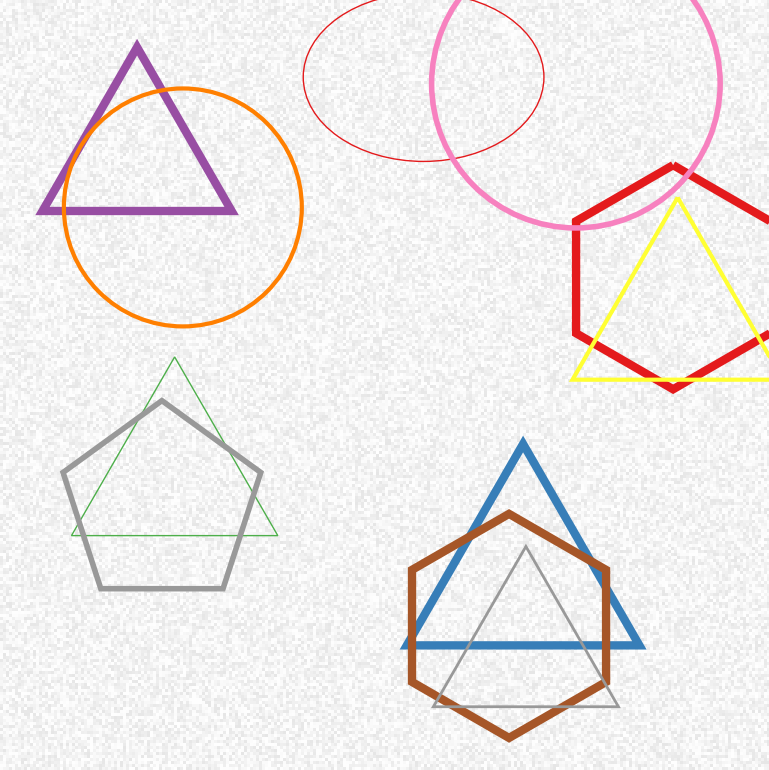[{"shape": "oval", "thickness": 0.5, "radius": 0.78, "center": [0.55, 0.9]}, {"shape": "hexagon", "thickness": 3, "radius": 0.73, "center": [0.874, 0.64]}, {"shape": "triangle", "thickness": 3, "radius": 0.87, "center": [0.679, 0.249]}, {"shape": "triangle", "thickness": 0.5, "radius": 0.77, "center": [0.227, 0.382]}, {"shape": "triangle", "thickness": 3, "radius": 0.71, "center": [0.178, 0.797]}, {"shape": "circle", "thickness": 1.5, "radius": 0.77, "center": [0.237, 0.731]}, {"shape": "triangle", "thickness": 1.5, "radius": 0.79, "center": [0.88, 0.586]}, {"shape": "hexagon", "thickness": 3, "radius": 0.73, "center": [0.661, 0.187]}, {"shape": "circle", "thickness": 2, "radius": 0.94, "center": [0.748, 0.891]}, {"shape": "pentagon", "thickness": 2, "radius": 0.68, "center": [0.21, 0.345]}, {"shape": "triangle", "thickness": 1, "radius": 0.69, "center": [0.683, 0.152]}]